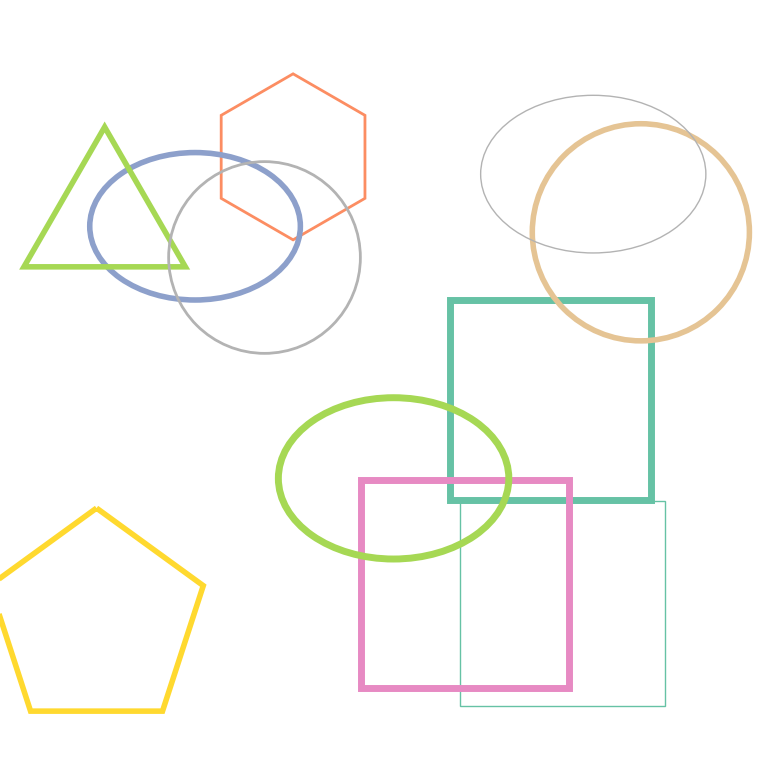[{"shape": "square", "thickness": 0.5, "radius": 0.66, "center": [0.73, 0.216]}, {"shape": "square", "thickness": 2.5, "radius": 0.65, "center": [0.715, 0.481]}, {"shape": "hexagon", "thickness": 1, "radius": 0.54, "center": [0.381, 0.796]}, {"shape": "oval", "thickness": 2, "radius": 0.68, "center": [0.253, 0.706]}, {"shape": "square", "thickness": 2.5, "radius": 0.68, "center": [0.604, 0.242]}, {"shape": "triangle", "thickness": 2, "radius": 0.61, "center": [0.136, 0.714]}, {"shape": "oval", "thickness": 2.5, "radius": 0.75, "center": [0.511, 0.379]}, {"shape": "pentagon", "thickness": 2, "radius": 0.73, "center": [0.125, 0.194]}, {"shape": "circle", "thickness": 2, "radius": 0.7, "center": [0.832, 0.698]}, {"shape": "oval", "thickness": 0.5, "radius": 0.73, "center": [0.77, 0.774]}, {"shape": "circle", "thickness": 1, "radius": 0.62, "center": [0.344, 0.666]}]